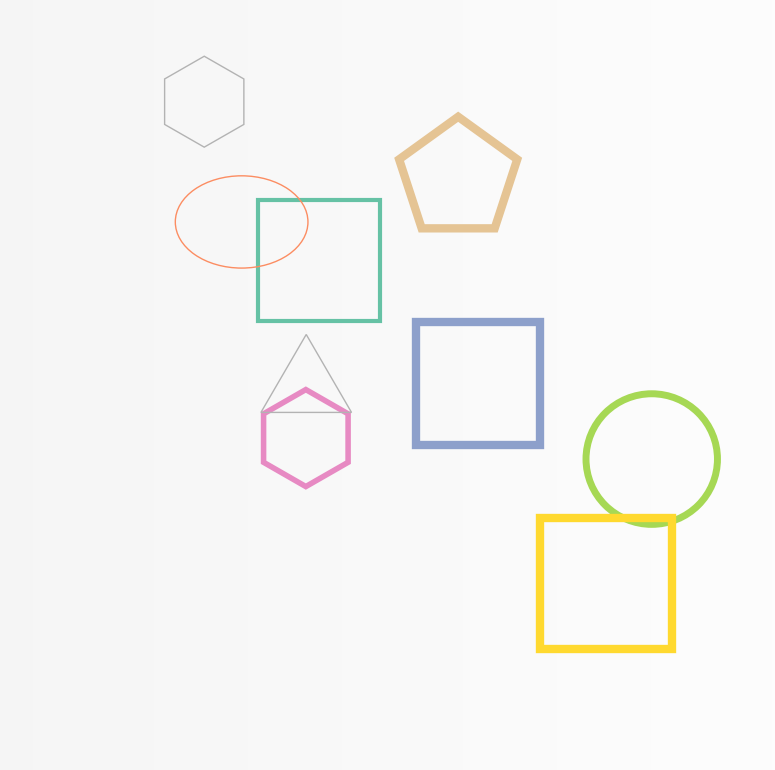[{"shape": "square", "thickness": 1.5, "radius": 0.39, "center": [0.412, 0.662]}, {"shape": "oval", "thickness": 0.5, "radius": 0.43, "center": [0.312, 0.712]}, {"shape": "square", "thickness": 3, "radius": 0.4, "center": [0.616, 0.502]}, {"shape": "hexagon", "thickness": 2, "radius": 0.31, "center": [0.395, 0.431]}, {"shape": "circle", "thickness": 2.5, "radius": 0.42, "center": [0.841, 0.404]}, {"shape": "square", "thickness": 3, "radius": 0.42, "center": [0.782, 0.242]}, {"shape": "pentagon", "thickness": 3, "radius": 0.4, "center": [0.591, 0.768]}, {"shape": "triangle", "thickness": 0.5, "radius": 0.34, "center": [0.395, 0.498]}, {"shape": "hexagon", "thickness": 0.5, "radius": 0.3, "center": [0.264, 0.868]}]